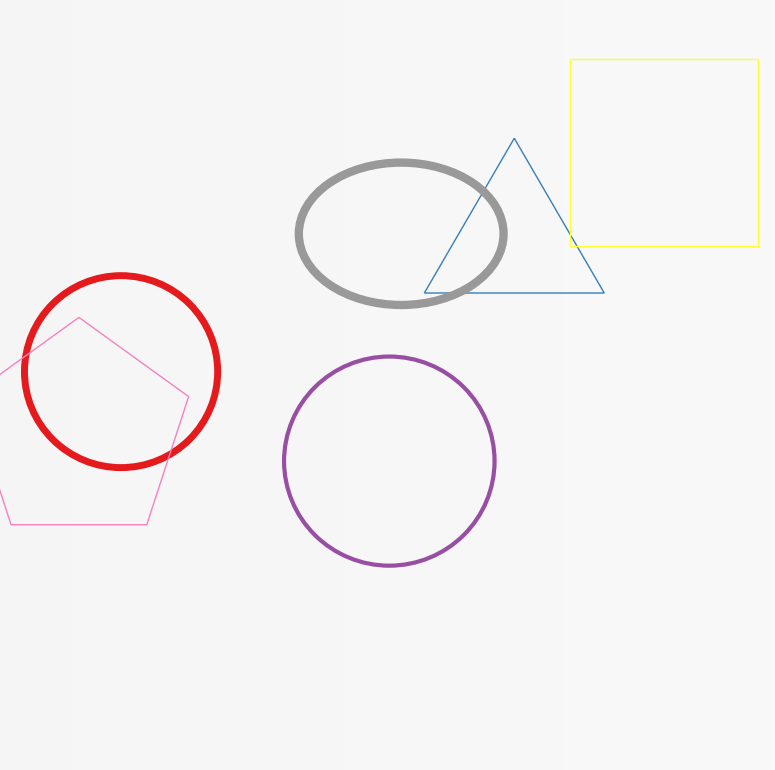[{"shape": "circle", "thickness": 2.5, "radius": 0.62, "center": [0.156, 0.517]}, {"shape": "triangle", "thickness": 0.5, "radius": 0.67, "center": [0.664, 0.686]}, {"shape": "circle", "thickness": 1.5, "radius": 0.68, "center": [0.502, 0.401]}, {"shape": "square", "thickness": 0.5, "radius": 0.61, "center": [0.857, 0.802]}, {"shape": "pentagon", "thickness": 0.5, "radius": 0.74, "center": [0.102, 0.439]}, {"shape": "oval", "thickness": 3, "radius": 0.66, "center": [0.518, 0.696]}]